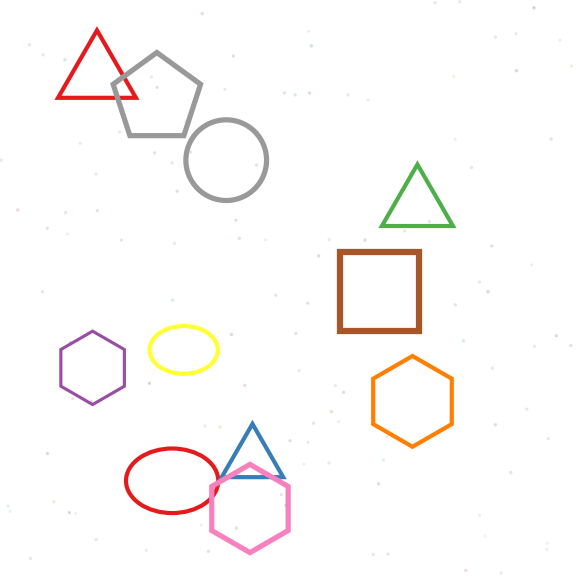[{"shape": "triangle", "thickness": 2, "radius": 0.39, "center": [0.168, 0.869]}, {"shape": "oval", "thickness": 2, "radius": 0.4, "center": [0.298, 0.167]}, {"shape": "triangle", "thickness": 2, "radius": 0.31, "center": [0.437, 0.204]}, {"shape": "triangle", "thickness": 2, "radius": 0.36, "center": [0.723, 0.643]}, {"shape": "hexagon", "thickness": 1.5, "radius": 0.32, "center": [0.16, 0.362]}, {"shape": "hexagon", "thickness": 2, "radius": 0.39, "center": [0.714, 0.304]}, {"shape": "oval", "thickness": 2, "radius": 0.3, "center": [0.318, 0.393]}, {"shape": "square", "thickness": 3, "radius": 0.34, "center": [0.657, 0.494]}, {"shape": "hexagon", "thickness": 2.5, "radius": 0.38, "center": [0.433, 0.119]}, {"shape": "pentagon", "thickness": 2.5, "radius": 0.4, "center": [0.272, 0.829]}, {"shape": "circle", "thickness": 2.5, "radius": 0.35, "center": [0.392, 0.722]}]